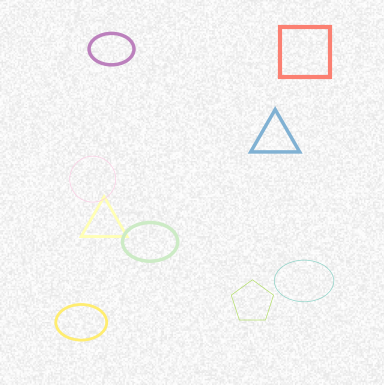[{"shape": "oval", "thickness": 0.5, "radius": 0.39, "center": [0.79, 0.27]}, {"shape": "triangle", "thickness": 2, "radius": 0.35, "center": [0.27, 0.42]}, {"shape": "square", "thickness": 3, "radius": 0.32, "center": [0.792, 0.864]}, {"shape": "triangle", "thickness": 2.5, "radius": 0.37, "center": [0.715, 0.642]}, {"shape": "pentagon", "thickness": 0.5, "radius": 0.29, "center": [0.656, 0.216]}, {"shape": "circle", "thickness": 0.5, "radius": 0.3, "center": [0.241, 0.535]}, {"shape": "oval", "thickness": 2.5, "radius": 0.29, "center": [0.29, 0.872]}, {"shape": "oval", "thickness": 2.5, "radius": 0.36, "center": [0.39, 0.372]}, {"shape": "oval", "thickness": 2, "radius": 0.33, "center": [0.211, 0.163]}]